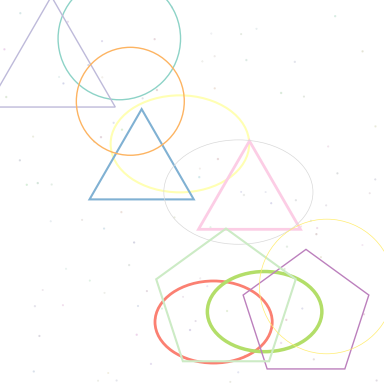[{"shape": "circle", "thickness": 1, "radius": 0.8, "center": [0.31, 0.9]}, {"shape": "oval", "thickness": 1.5, "radius": 0.9, "center": [0.467, 0.626]}, {"shape": "triangle", "thickness": 1, "radius": 0.96, "center": [0.133, 0.818]}, {"shape": "oval", "thickness": 2, "radius": 0.76, "center": [0.555, 0.164]}, {"shape": "triangle", "thickness": 1.5, "radius": 0.78, "center": [0.368, 0.56]}, {"shape": "circle", "thickness": 1, "radius": 0.7, "center": [0.338, 0.737]}, {"shape": "oval", "thickness": 2.5, "radius": 0.74, "center": [0.687, 0.191]}, {"shape": "triangle", "thickness": 2, "radius": 0.76, "center": [0.648, 0.481]}, {"shape": "oval", "thickness": 0.5, "radius": 0.97, "center": [0.619, 0.501]}, {"shape": "pentagon", "thickness": 1, "radius": 0.86, "center": [0.795, 0.181]}, {"shape": "pentagon", "thickness": 1.5, "radius": 0.95, "center": [0.587, 0.216]}, {"shape": "circle", "thickness": 0.5, "radius": 0.87, "center": [0.849, 0.256]}]